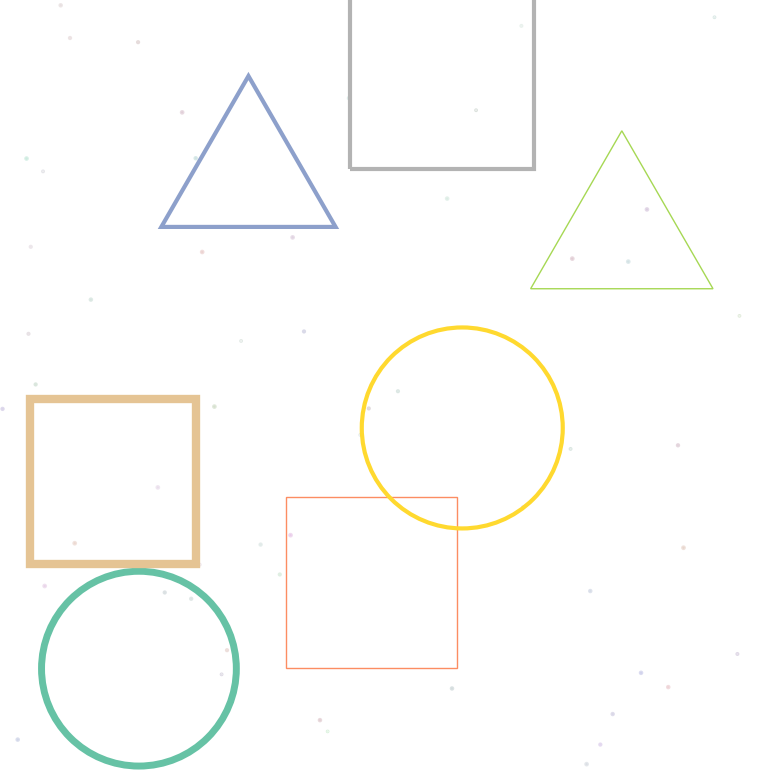[{"shape": "circle", "thickness": 2.5, "radius": 0.63, "center": [0.18, 0.132]}, {"shape": "square", "thickness": 0.5, "radius": 0.55, "center": [0.482, 0.244]}, {"shape": "triangle", "thickness": 1.5, "radius": 0.65, "center": [0.323, 0.771]}, {"shape": "triangle", "thickness": 0.5, "radius": 0.68, "center": [0.808, 0.693]}, {"shape": "circle", "thickness": 1.5, "radius": 0.65, "center": [0.6, 0.444]}, {"shape": "square", "thickness": 3, "radius": 0.54, "center": [0.147, 0.375]}, {"shape": "square", "thickness": 1.5, "radius": 0.6, "center": [0.574, 0.9]}]